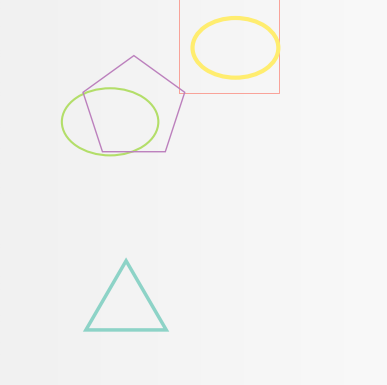[{"shape": "triangle", "thickness": 2.5, "radius": 0.6, "center": [0.325, 0.203]}, {"shape": "square", "thickness": 0.5, "radius": 0.65, "center": [0.59, 0.889]}, {"shape": "oval", "thickness": 1.5, "radius": 0.62, "center": [0.284, 0.684]}, {"shape": "pentagon", "thickness": 1, "radius": 0.69, "center": [0.345, 0.718]}, {"shape": "oval", "thickness": 3, "radius": 0.55, "center": [0.608, 0.876]}]